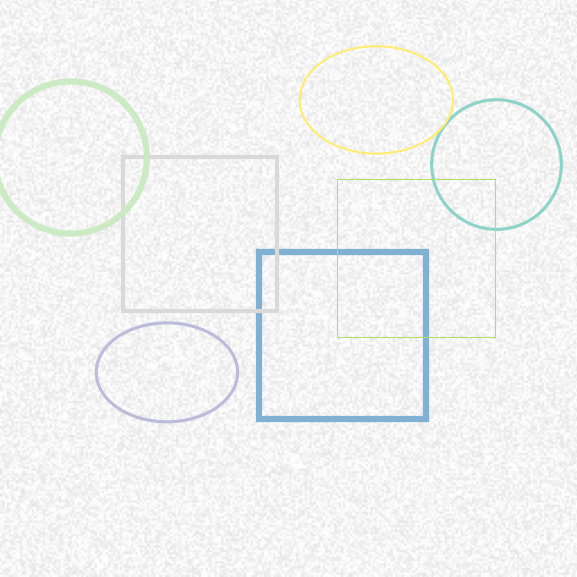[{"shape": "circle", "thickness": 1.5, "radius": 0.56, "center": [0.86, 0.714]}, {"shape": "oval", "thickness": 1.5, "radius": 0.61, "center": [0.289, 0.354]}, {"shape": "square", "thickness": 3, "radius": 0.72, "center": [0.593, 0.418]}, {"shape": "square", "thickness": 0.5, "radius": 0.68, "center": [0.72, 0.553]}, {"shape": "square", "thickness": 2, "radius": 0.67, "center": [0.346, 0.594]}, {"shape": "circle", "thickness": 3, "radius": 0.66, "center": [0.123, 0.726]}, {"shape": "oval", "thickness": 1, "radius": 0.66, "center": [0.652, 0.826]}]